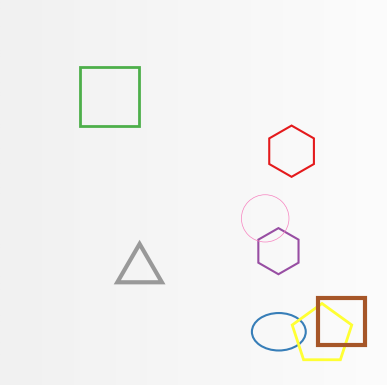[{"shape": "hexagon", "thickness": 1.5, "radius": 0.33, "center": [0.752, 0.607]}, {"shape": "oval", "thickness": 1.5, "radius": 0.35, "center": [0.72, 0.138]}, {"shape": "square", "thickness": 2, "radius": 0.38, "center": [0.282, 0.75]}, {"shape": "hexagon", "thickness": 1.5, "radius": 0.3, "center": [0.719, 0.348]}, {"shape": "pentagon", "thickness": 2, "radius": 0.4, "center": [0.831, 0.131]}, {"shape": "square", "thickness": 3, "radius": 0.3, "center": [0.882, 0.165]}, {"shape": "circle", "thickness": 0.5, "radius": 0.31, "center": [0.684, 0.433]}, {"shape": "triangle", "thickness": 3, "radius": 0.33, "center": [0.36, 0.3]}]